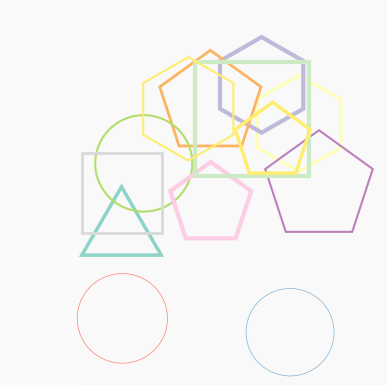[{"shape": "triangle", "thickness": 2.5, "radius": 0.59, "center": [0.314, 0.397]}, {"shape": "hexagon", "thickness": 2, "radius": 0.62, "center": [0.772, 0.68]}, {"shape": "hexagon", "thickness": 3, "radius": 0.62, "center": [0.675, 0.78]}, {"shape": "circle", "thickness": 0.5, "radius": 0.58, "center": [0.316, 0.173]}, {"shape": "circle", "thickness": 0.5, "radius": 0.57, "center": [0.749, 0.137]}, {"shape": "pentagon", "thickness": 2, "radius": 0.69, "center": [0.543, 0.732]}, {"shape": "circle", "thickness": 1.5, "radius": 0.63, "center": [0.371, 0.576]}, {"shape": "pentagon", "thickness": 3, "radius": 0.55, "center": [0.544, 0.47]}, {"shape": "square", "thickness": 2, "radius": 0.52, "center": [0.315, 0.498]}, {"shape": "pentagon", "thickness": 1.5, "radius": 0.73, "center": [0.823, 0.516]}, {"shape": "square", "thickness": 3, "radius": 0.74, "center": [0.651, 0.69]}, {"shape": "pentagon", "thickness": 2.5, "radius": 0.51, "center": [0.704, 0.632]}, {"shape": "hexagon", "thickness": 1.5, "radius": 0.67, "center": [0.486, 0.717]}]